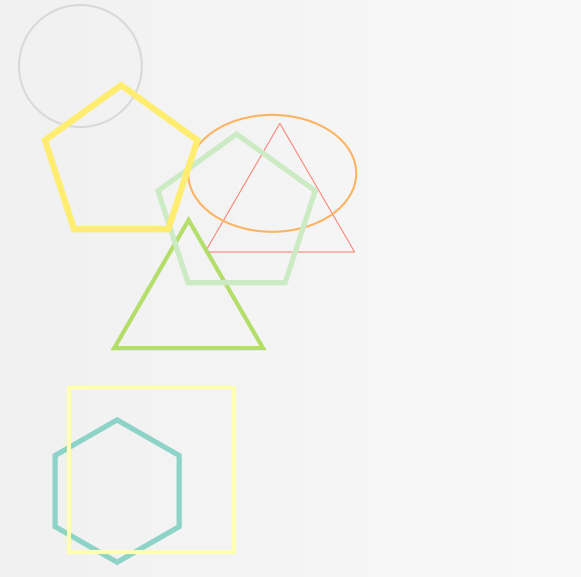[{"shape": "hexagon", "thickness": 2.5, "radius": 0.62, "center": [0.202, 0.149]}, {"shape": "square", "thickness": 2, "radius": 0.71, "center": [0.261, 0.186]}, {"shape": "triangle", "thickness": 0.5, "radius": 0.74, "center": [0.481, 0.637]}, {"shape": "oval", "thickness": 1, "radius": 0.72, "center": [0.468, 0.699]}, {"shape": "triangle", "thickness": 2, "radius": 0.74, "center": [0.324, 0.47]}, {"shape": "circle", "thickness": 1, "radius": 0.53, "center": [0.138, 0.885]}, {"shape": "pentagon", "thickness": 2.5, "radius": 0.71, "center": [0.407, 0.625]}, {"shape": "pentagon", "thickness": 3, "radius": 0.69, "center": [0.208, 0.714]}]